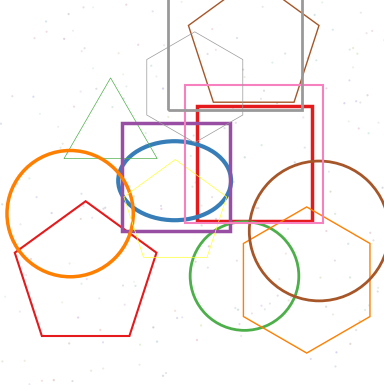[{"shape": "square", "thickness": 2.5, "radius": 0.74, "center": [0.661, 0.575]}, {"shape": "pentagon", "thickness": 1.5, "radius": 0.97, "center": [0.222, 0.284]}, {"shape": "oval", "thickness": 3, "radius": 0.73, "center": [0.454, 0.531]}, {"shape": "triangle", "thickness": 0.5, "radius": 0.7, "center": [0.287, 0.658]}, {"shape": "circle", "thickness": 2, "radius": 0.71, "center": [0.635, 0.283]}, {"shape": "square", "thickness": 2.5, "radius": 0.7, "center": [0.457, 0.539]}, {"shape": "circle", "thickness": 2.5, "radius": 0.82, "center": [0.182, 0.445]}, {"shape": "hexagon", "thickness": 1, "radius": 0.95, "center": [0.797, 0.273]}, {"shape": "pentagon", "thickness": 0.5, "radius": 0.7, "center": [0.455, 0.445]}, {"shape": "pentagon", "thickness": 1, "radius": 0.89, "center": [0.659, 0.879]}, {"shape": "circle", "thickness": 2, "radius": 0.91, "center": [0.829, 0.4]}, {"shape": "square", "thickness": 1.5, "radius": 0.89, "center": [0.66, 0.601]}, {"shape": "square", "thickness": 2, "radius": 0.87, "center": [0.61, 0.888]}, {"shape": "hexagon", "thickness": 0.5, "radius": 0.72, "center": [0.506, 0.773]}]